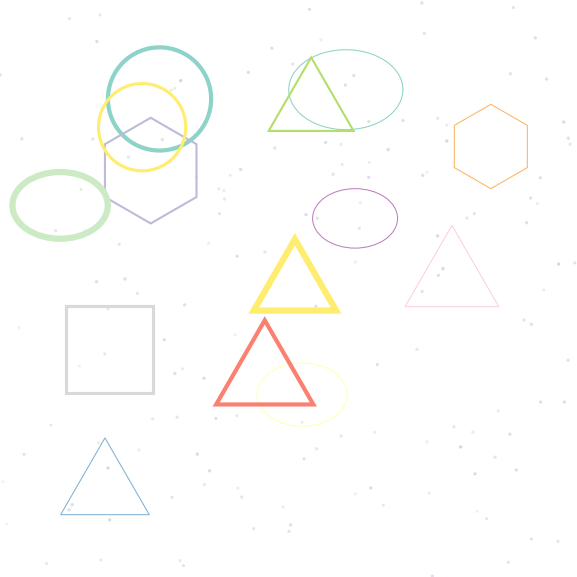[{"shape": "oval", "thickness": 0.5, "radius": 0.49, "center": [0.599, 0.844]}, {"shape": "circle", "thickness": 2, "radius": 0.45, "center": [0.276, 0.828]}, {"shape": "oval", "thickness": 0.5, "radius": 0.39, "center": [0.523, 0.316]}, {"shape": "hexagon", "thickness": 1, "radius": 0.46, "center": [0.261, 0.704]}, {"shape": "triangle", "thickness": 2, "radius": 0.49, "center": [0.458, 0.347]}, {"shape": "triangle", "thickness": 0.5, "radius": 0.44, "center": [0.182, 0.152]}, {"shape": "hexagon", "thickness": 0.5, "radius": 0.37, "center": [0.85, 0.745]}, {"shape": "triangle", "thickness": 1, "radius": 0.42, "center": [0.539, 0.815]}, {"shape": "triangle", "thickness": 0.5, "radius": 0.47, "center": [0.783, 0.515]}, {"shape": "square", "thickness": 1.5, "radius": 0.38, "center": [0.19, 0.394]}, {"shape": "oval", "thickness": 0.5, "radius": 0.37, "center": [0.615, 0.621]}, {"shape": "oval", "thickness": 3, "radius": 0.41, "center": [0.104, 0.644]}, {"shape": "circle", "thickness": 1.5, "radius": 0.38, "center": [0.246, 0.779]}, {"shape": "triangle", "thickness": 3, "radius": 0.41, "center": [0.511, 0.502]}]